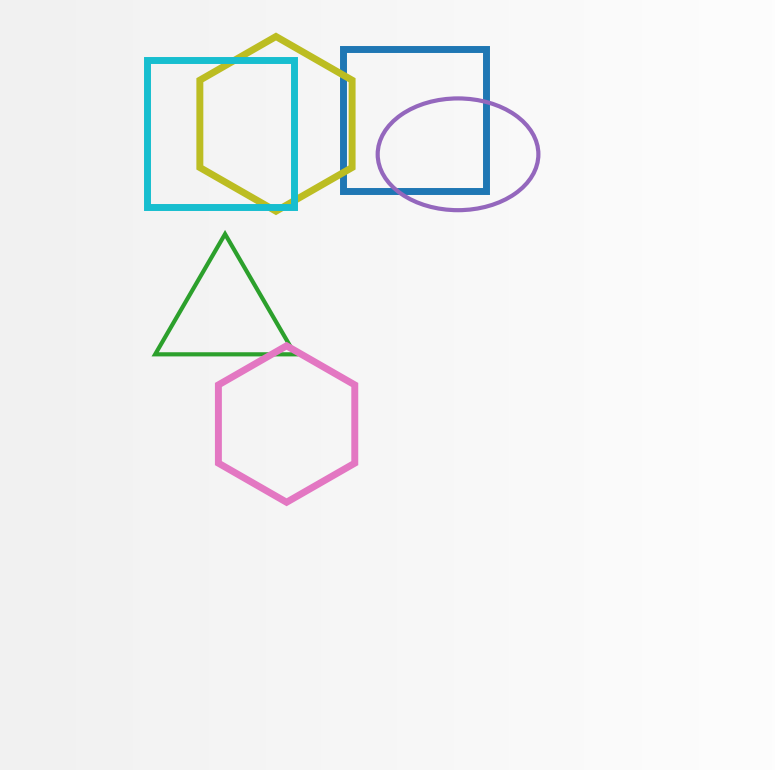[{"shape": "square", "thickness": 2.5, "radius": 0.46, "center": [0.535, 0.844]}, {"shape": "triangle", "thickness": 1.5, "radius": 0.52, "center": [0.29, 0.592]}, {"shape": "oval", "thickness": 1.5, "radius": 0.52, "center": [0.591, 0.8]}, {"shape": "hexagon", "thickness": 2.5, "radius": 0.51, "center": [0.37, 0.449]}, {"shape": "hexagon", "thickness": 2.5, "radius": 0.57, "center": [0.356, 0.839]}, {"shape": "square", "thickness": 2.5, "radius": 0.48, "center": [0.285, 0.827]}]